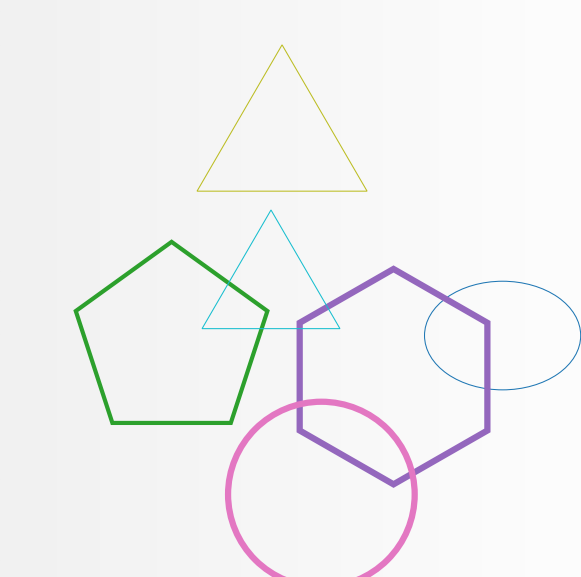[{"shape": "oval", "thickness": 0.5, "radius": 0.67, "center": [0.865, 0.418]}, {"shape": "pentagon", "thickness": 2, "radius": 0.87, "center": [0.295, 0.407]}, {"shape": "hexagon", "thickness": 3, "radius": 0.93, "center": [0.677, 0.347]}, {"shape": "circle", "thickness": 3, "radius": 0.8, "center": [0.553, 0.143]}, {"shape": "triangle", "thickness": 0.5, "radius": 0.84, "center": [0.485, 0.753]}, {"shape": "triangle", "thickness": 0.5, "radius": 0.68, "center": [0.466, 0.499]}]